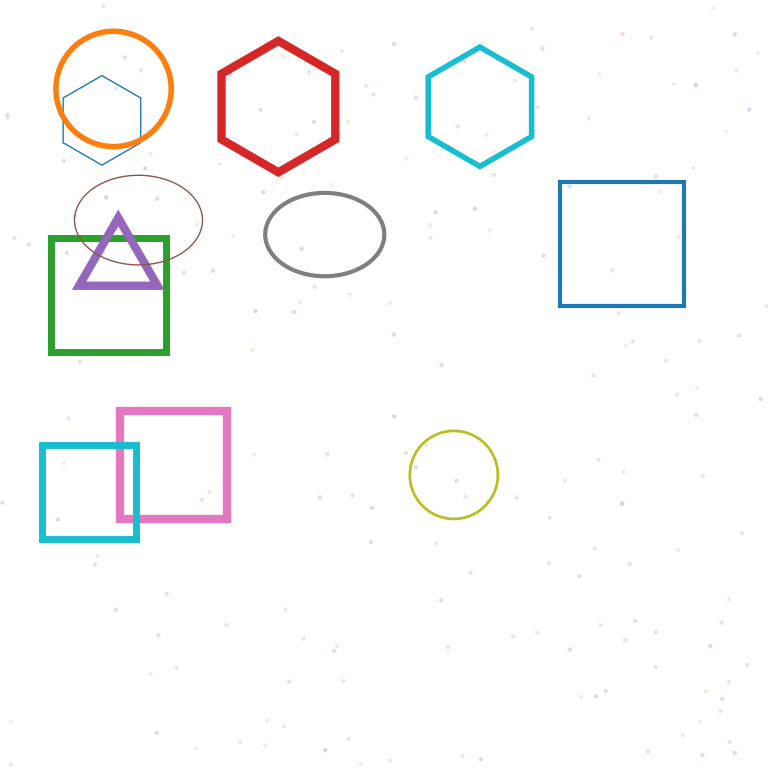[{"shape": "square", "thickness": 1.5, "radius": 0.4, "center": [0.807, 0.683]}, {"shape": "hexagon", "thickness": 0.5, "radius": 0.29, "center": [0.132, 0.844]}, {"shape": "circle", "thickness": 2, "radius": 0.37, "center": [0.147, 0.884]}, {"shape": "square", "thickness": 2.5, "radius": 0.37, "center": [0.141, 0.617]}, {"shape": "hexagon", "thickness": 3, "radius": 0.43, "center": [0.362, 0.862]}, {"shape": "triangle", "thickness": 3, "radius": 0.29, "center": [0.154, 0.658]}, {"shape": "oval", "thickness": 0.5, "radius": 0.42, "center": [0.18, 0.714]}, {"shape": "square", "thickness": 3, "radius": 0.35, "center": [0.225, 0.396]}, {"shape": "oval", "thickness": 1.5, "radius": 0.39, "center": [0.422, 0.695]}, {"shape": "circle", "thickness": 1, "radius": 0.29, "center": [0.589, 0.383]}, {"shape": "square", "thickness": 2.5, "radius": 0.31, "center": [0.115, 0.361]}, {"shape": "hexagon", "thickness": 2, "radius": 0.39, "center": [0.623, 0.861]}]